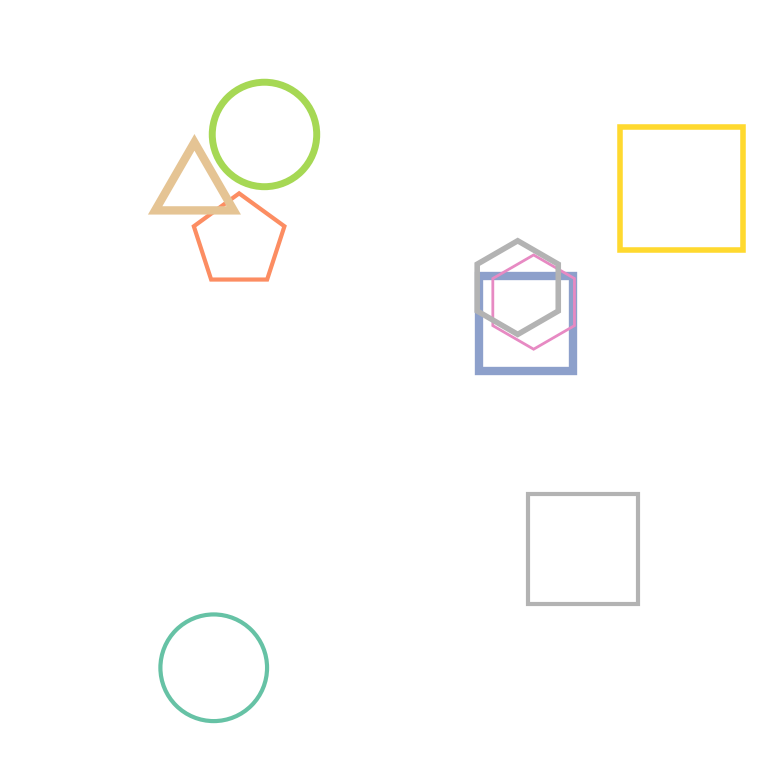[{"shape": "circle", "thickness": 1.5, "radius": 0.35, "center": [0.278, 0.133]}, {"shape": "pentagon", "thickness": 1.5, "radius": 0.31, "center": [0.311, 0.687]}, {"shape": "square", "thickness": 3, "radius": 0.31, "center": [0.683, 0.58]}, {"shape": "hexagon", "thickness": 1, "radius": 0.31, "center": [0.693, 0.608]}, {"shape": "circle", "thickness": 2.5, "radius": 0.34, "center": [0.343, 0.825]}, {"shape": "square", "thickness": 2, "radius": 0.4, "center": [0.885, 0.755]}, {"shape": "triangle", "thickness": 3, "radius": 0.29, "center": [0.253, 0.756]}, {"shape": "square", "thickness": 1.5, "radius": 0.36, "center": [0.757, 0.287]}, {"shape": "hexagon", "thickness": 2, "radius": 0.3, "center": [0.672, 0.627]}]